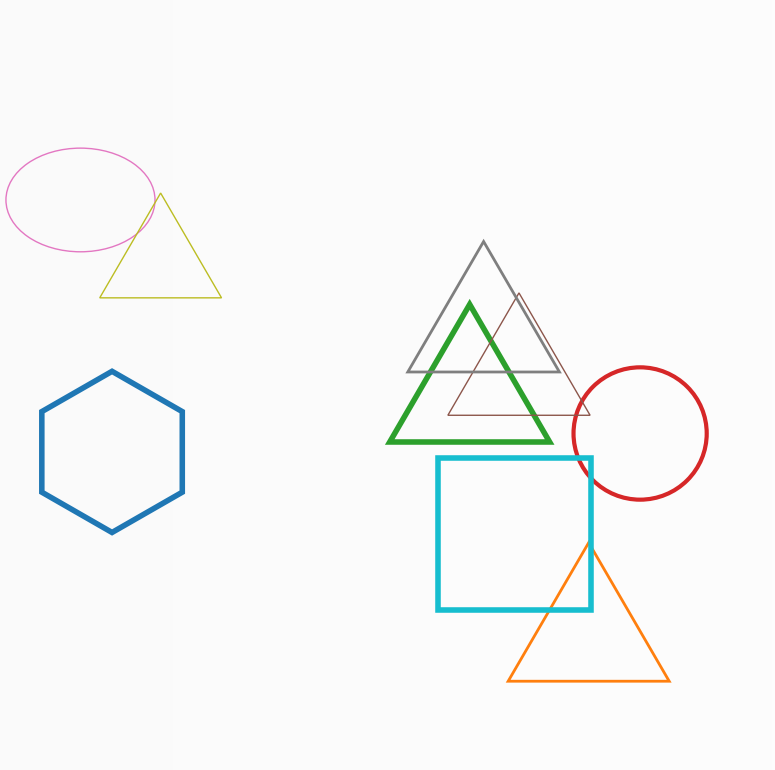[{"shape": "hexagon", "thickness": 2, "radius": 0.52, "center": [0.145, 0.413]}, {"shape": "triangle", "thickness": 1, "radius": 0.6, "center": [0.76, 0.175]}, {"shape": "triangle", "thickness": 2, "radius": 0.6, "center": [0.606, 0.486]}, {"shape": "circle", "thickness": 1.5, "radius": 0.43, "center": [0.826, 0.437]}, {"shape": "triangle", "thickness": 0.5, "radius": 0.53, "center": [0.67, 0.514]}, {"shape": "oval", "thickness": 0.5, "radius": 0.48, "center": [0.104, 0.74]}, {"shape": "triangle", "thickness": 1, "radius": 0.56, "center": [0.624, 0.573]}, {"shape": "triangle", "thickness": 0.5, "radius": 0.45, "center": [0.207, 0.659]}, {"shape": "square", "thickness": 2, "radius": 0.49, "center": [0.664, 0.307]}]